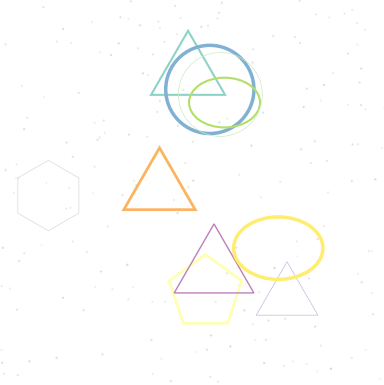[{"shape": "triangle", "thickness": 1.5, "radius": 0.55, "center": [0.488, 0.809]}, {"shape": "pentagon", "thickness": 2, "radius": 0.49, "center": [0.534, 0.24]}, {"shape": "triangle", "thickness": 0.5, "radius": 0.46, "center": [0.746, 0.228]}, {"shape": "circle", "thickness": 2.5, "radius": 0.57, "center": [0.545, 0.768]}, {"shape": "triangle", "thickness": 2, "radius": 0.54, "center": [0.414, 0.509]}, {"shape": "oval", "thickness": 1.5, "radius": 0.46, "center": [0.583, 0.734]}, {"shape": "hexagon", "thickness": 0.5, "radius": 0.46, "center": [0.126, 0.492]}, {"shape": "triangle", "thickness": 1, "radius": 0.6, "center": [0.556, 0.299]}, {"shape": "circle", "thickness": 0.5, "radius": 0.54, "center": [0.572, 0.755]}, {"shape": "oval", "thickness": 2.5, "radius": 0.58, "center": [0.723, 0.355]}]